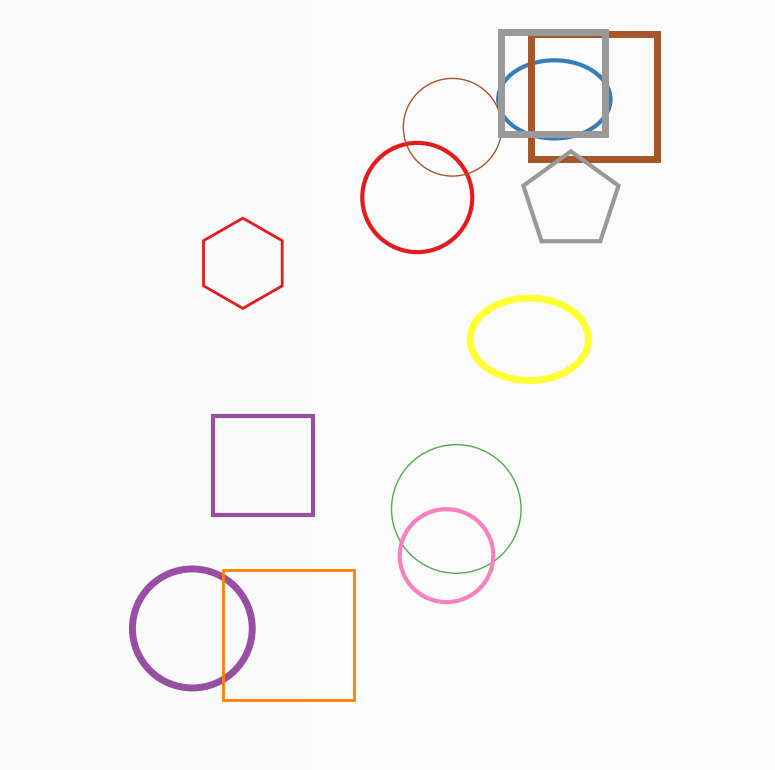[{"shape": "circle", "thickness": 1.5, "radius": 0.35, "center": [0.538, 0.743]}, {"shape": "hexagon", "thickness": 1, "radius": 0.29, "center": [0.313, 0.658]}, {"shape": "oval", "thickness": 1.5, "radius": 0.36, "center": [0.715, 0.871]}, {"shape": "circle", "thickness": 0.5, "radius": 0.42, "center": [0.589, 0.339]}, {"shape": "square", "thickness": 1.5, "radius": 0.32, "center": [0.339, 0.395]}, {"shape": "circle", "thickness": 2.5, "radius": 0.39, "center": [0.248, 0.184]}, {"shape": "square", "thickness": 1, "radius": 0.42, "center": [0.372, 0.175]}, {"shape": "oval", "thickness": 2.5, "radius": 0.38, "center": [0.683, 0.559]}, {"shape": "square", "thickness": 2.5, "radius": 0.41, "center": [0.766, 0.874]}, {"shape": "circle", "thickness": 0.5, "radius": 0.32, "center": [0.584, 0.835]}, {"shape": "circle", "thickness": 1.5, "radius": 0.3, "center": [0.576, 0.278]}, {"shape": "pentagon", "thickness": 1.5, "radius": 0.32, "center": [0.737, 0.739]}, {"shape": "square", "thickness": 2.5, "radius": 0.33, "center": [0.713, 0.892]}]